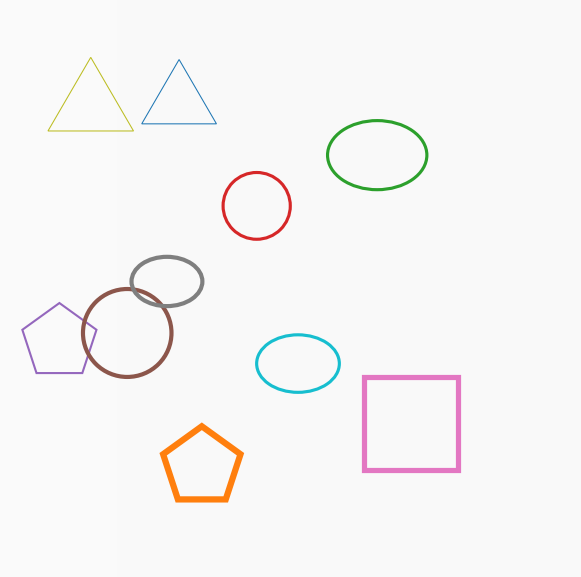[{"shape": "triangle", "thickness": 0.5, "radius": 0.37, "center": [0.308, 0.822]}, {"shape": "pentagon", "thickness": 3, "radius": 0.35, "center": [0.347, 0.191]}, {"shape": "oval", "thickness": 1.5, "radius": 0.43, "center": [0.649, 0.73]}, {"shape": "circle", "thickness": 1.5, "radius": 0.29, "center": [0.442, 0.643]}, {"shape": "pentagon", "thickness": 1, "radius": 0.34, "center": [0.102, 0.407]}, {"shape": "circle", "thickness": 2, "radius": 0.38, "center": [0.219, 0.423]}, {"shape": "square", "thickness": 2.5, "radius": 0.4, "center": [0.707, 0.266]}, {"shape": "oval", "thickness": 2, "radius": 0.3, "center": [0.287, 0.512]}, {"shape": "triangle", "thickness": 0.5, "radius": 0.42, "center": [0.156, 0.815]}, {"shape": "oval", "thickness": 1.5, "radius": 0.36, "center": [0.513, 0.37]}]